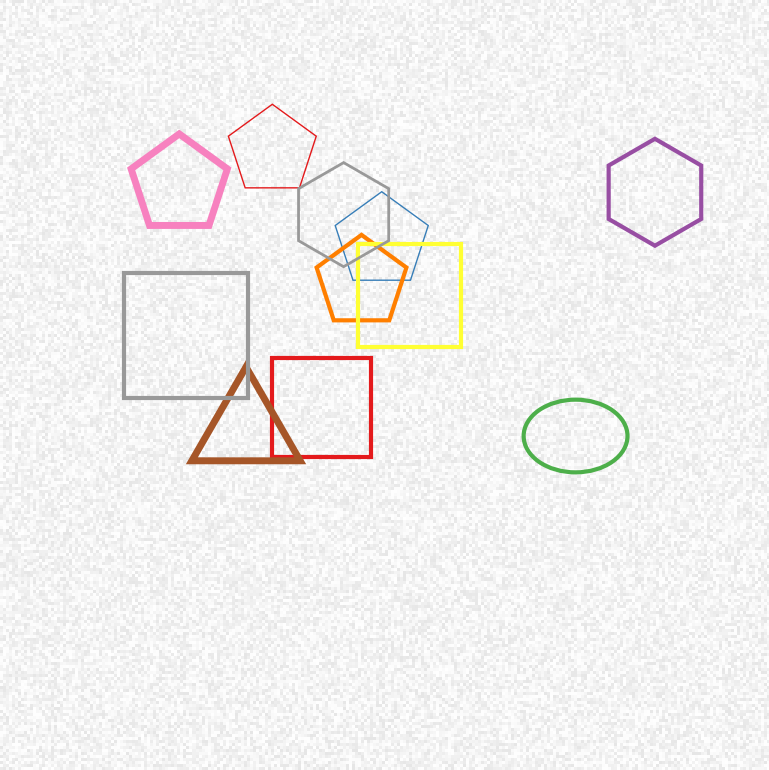[{"shape": "pentagon", "thickness": 0.5, "radius": 0.3, "center": [0.354, 0.805]}, {"shape": "square", "thickness": 1.5, "radius": 0.32, "center": [0.418, 0.471]}, {"shape": "pentagon", "thickness": 0.5, "radius": 0.32, "center": [0.496, 0.687]}, {"shape": "oval", "thickness": 1.5, "radius": 0.34, "center": [0.748, 0.434]}, {"shape": "hexagon", "thickness": 1.5, "radius": 0.35, "center": [0.851, 0.75]}, {"shape": "pentagon", "thickness": 1.5, "radius": 0.31, "center": [0.469, 0.634]}, {"shape": "square", "thickness": 1.5, "radius": 0.33, "center": [0.532, 0.616]}, {"shape": "triangle", "thickness": 2.5, "radius": 0.41, "center": [0.319, 0.442]}, {"shape": "pentagon", "thickness": 2.5, "radius": 0.33, "center": [0.233, 0.76]}, {"shape": "hexagon", "thickness": 1, "radius": 0.34, "center": [0.446, 0.721]}, {"shape": "square", "thickness": 1.5, "radius": 0.4, "center": [0.242, 0.564]}]